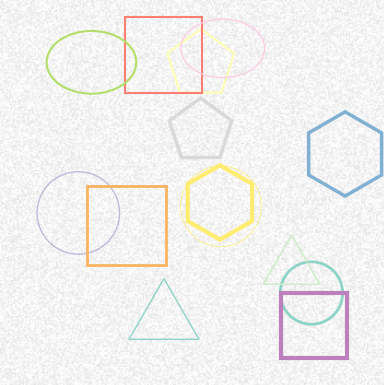[{"shape": "triangle", "thickness": 1, "radius": 0.53, "center": [0.426, 0.171]}, {"shape": "circle", "thickness": 2, "radius": 0.41, "center": [0.809, 0.239]}, {"shape": "pentagon", "thickness": 1.5, "radius": 0.46, "center": [0.522, 0.833]}, {"shape": "circle", "thickness": 1, "radius": 0.54, "center": [0.203, 0.447]}, {"shape": "square", "thickness": 1.5, "radius": 0.5, "center": [0.425, 0.857]}, {"shape": "hexagon", "thickness": 2.5, "radius": 0.55, "center": [0.896, 0.6]}, {"shape": "square", "thickness": 2, "radius": 0.51, "center": [0.328, 0.414]}, {"shape": "oval", "thickness": 1.5, "radius": 0.58, "center": [0.238, 0.838]}, {"shape": "oval", "thickness": 1, "radius": 0.54, "center": [0.579, 0.874]}, {"shape": "pentagon", "thickness": 2.5, "radius": 0.43, "center": [0.521, 0.66]}, {"shape": "square", "thickness": 3, "radius": 0.43, "center": [0.815, 0.155]}, {"shape": "triangle", "thickness": 1, "radius": 0.43, "center": [0.757, 0.304]}, {"shape": "circle", "thickness": 0.5, "radius": 0.52, "center": [0.574, 0.464]}, {"shape": "hexagon", "thickness": 3, "radius": 0.48, "center": [0.571, 0.474]}]